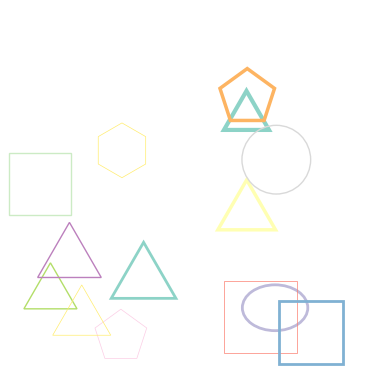[{"shape": "triangle", "thickness": 2, "radius": 0.49, "center": [0.373, 0.274]}, {"shape": "triangle", "thickness": 3, "radius": 0.34, "center": [0.64, 0.696]}, {"shape": "triangle", "thickness": 2.5, "radius": 0.43, "center": [0.641, 0.446]}, {"shape": "oval", "thickness": 2, "radius": 0.43, "center": [0.714, 0.201]}, {"shape": "square", "thickness": 0.5, "radius": 0.47, "center": [0.676, 0.177]}, {"shape": "square", "thickness": 2, "radius": 0.41, "center": [0.808, 0.137]}, {"shape": "pentagon", "thickness": 2.5, "radius": 0.37, "center": [0.642, 0.747]}, {"shape": "triangle", "thickness": 1, "radius": 0.4, "center": [0.131, 0.238]}, {"shape": "pentagon", "thickness": 0.5, "radius": 0.35, "center": [0.314, 0.126]}, {"shape": "circle", "thickness": 1, "radius": 0.45, "center": [0.718, 0.585]}, {"shape": "triangle", "thickness": 1, "radius": 0.48, "center": [0.18, 0.327]}, {"shape": "square", "thickness": 1, "radius": 0.4, "center": [0.103, 0.521]}, {"shape": "triangle", "thickness": 0.5, "radius": 0.44, "center": [0.212, 0.173]}, {"shape": "hexagon", "thickness": 0.5, "radius": 0.36, "center": [0.317, 0.61]}]